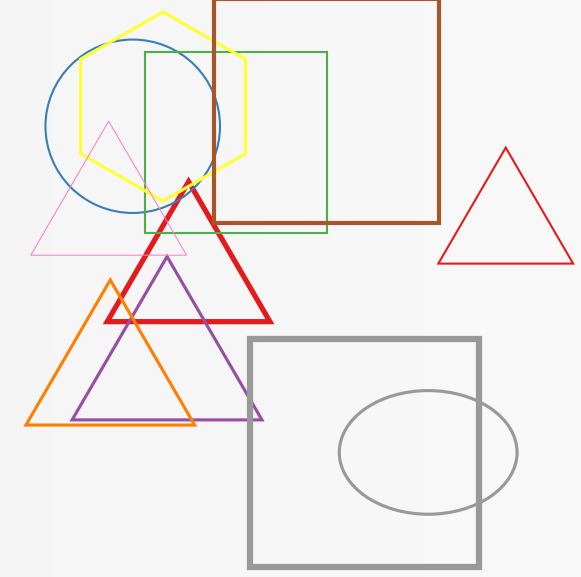[{"shape": "triangle", "thickness": 1, "radius": 0.67, "center": [0.87, 0.61]}, {"shape": "triangle", "thickness": 2.5, "radius": 0.81, "center": [0.324, 0.523]}, {"shape": "circle", "thickness": 1, "radius": 0.75, "center": [0.228, 0.78]}, {"shape": "square", "thickness": 1, "radius": 0.78, "center": [0.406, 0.752]}, {"shape": "triangle", "thickness": 1.5, "radius": 0.94, "center": [0.287, 0.366]}, {"shape": "triangle", "thickness": 1.5, "radius": 0.84, "center": [0.19, 0.347]}, {"shape": "hexagon", "thickness": 1.5, "radius": 0.82, "center": [0.281, 0.815]}, {"shape": "square", "thickness": 2, "radius": 0.97, "center": [0.561, 0.807]}, {"shape": "triangle", "thickness": 0.5, "radius": 0.77, "center": [0.187, 0.635]}, {"shape": "square", "thickness": 3, "radius": 0.99, "center": [0.628, 0.214]}, {"shape": "oval", "thickness": 1.5, "radius": 0.76, "center": [0.737, 0.216]}]